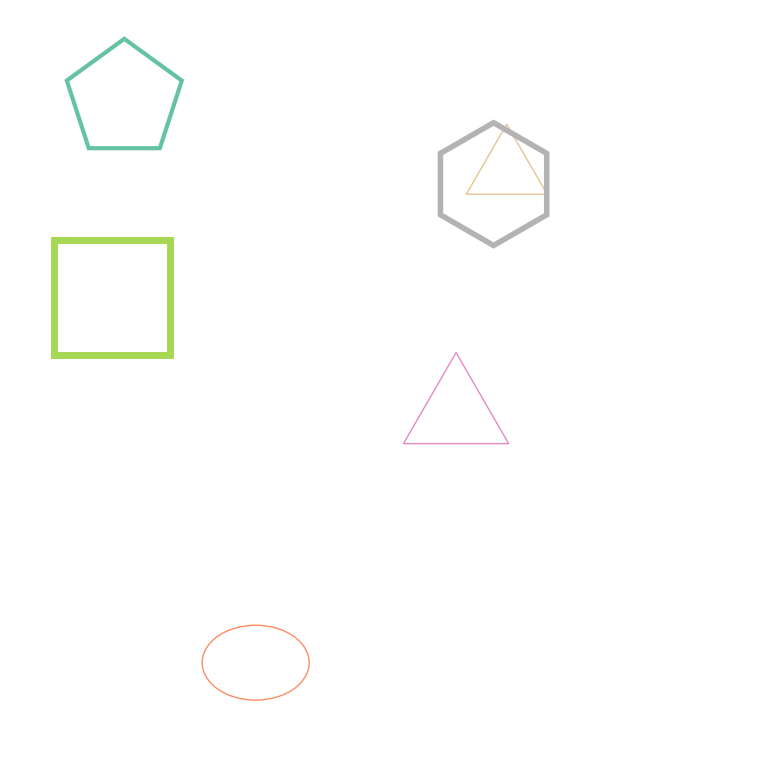[{"shape": "pentagon", "thickness": 1.5, "radius": 0.39, "center": [0.161, 0.871]}, {"shape": "oval", "thickness": 0.5, "radius": 0.35, "center": [0.332, 0.139]}, {"shape": "triangle", "thickness": 0.5, "radius": 0.39, "center": [0.592, 0.463]}, {"shape": "square", "thickness": 2.5, "radius": 0.38, "center": [0.146, 0.614]}, {"shape": "triangle", "thickness": 0.5, "radius": 0.3, "center": [0.658, 0.778]}, {"shape": "hexagon", "thickness": 2, "radius": 0.4, "center": [0.641, 0.761]}]